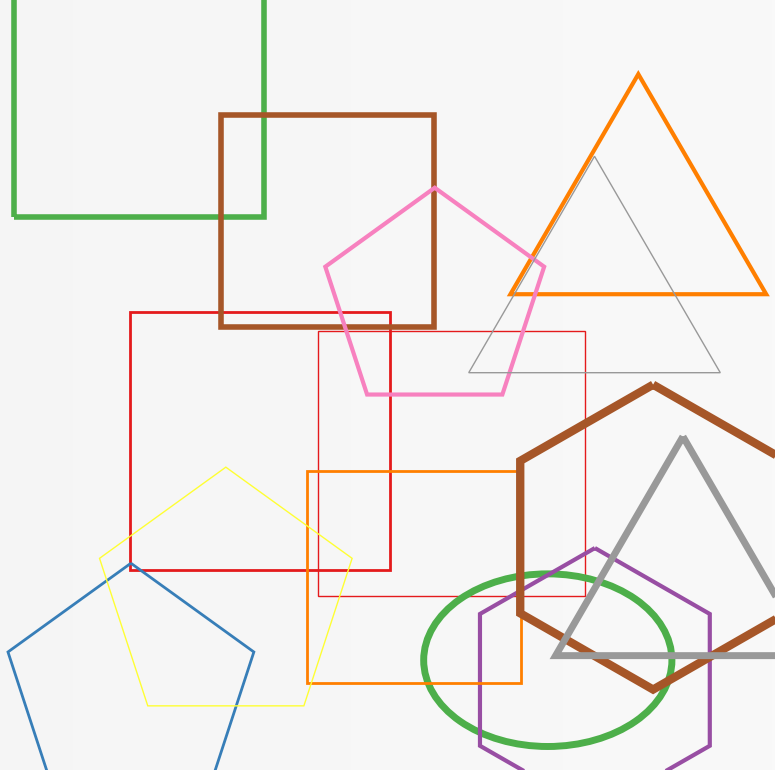[{"shape": "square", "thickness": 0.5, "radius": 0.86, "center": [0.583, 0.398]}, {"shape": "square", "thickness": 1, "radius": 0.84, "center": [0.335, 0.427]}, {"shape": "pentagon", "thickness": 1, "radius": 0.83, "center": [0.169, 0.102]}, {"shape": "square", "thickness": 2, "radius": 0.81, "center": [0.18, 0.88]}, {"shape": "oval", "thickness": 2.5, "radius": 0.8, "center": [0.707, 0.143]}, {"shape": "hexagon", "thickness": 1.5, "radius": 0.86, "center": [0.768, 0.117]}, {"shape": "square", "thickness": 1, "radius": 0.69, "center": [0.534, 0.25]}, {"shape": "triangle", "thickness": 1.5, "radius": 0.95, "center": [0.824, 0.713]}, {"shape": "pentagon", "thickness": 0.5, "radius": 0.86, "center": [0.291, 0.222]}, {"shape": "hexagon", "thickness": 3, "radius": 0.99, "center": [0.843, 0.302]}, {"shape": "square", "thickness": 2, "radius": 0.69, "center": [0.423, 0.713]}, {"shape": "pentagon", "thickness": 1.5, "radius": 0.74, "center": [0.561, 0.608]}, {"shape": "triangle", "thickness": 2.5, "radius": 0.95, "center": [0.881, 0.243]}, {"shape": "triangle", "thickness": 0.5, "radius": 0.94, "center": [0.767, 0.61]}]